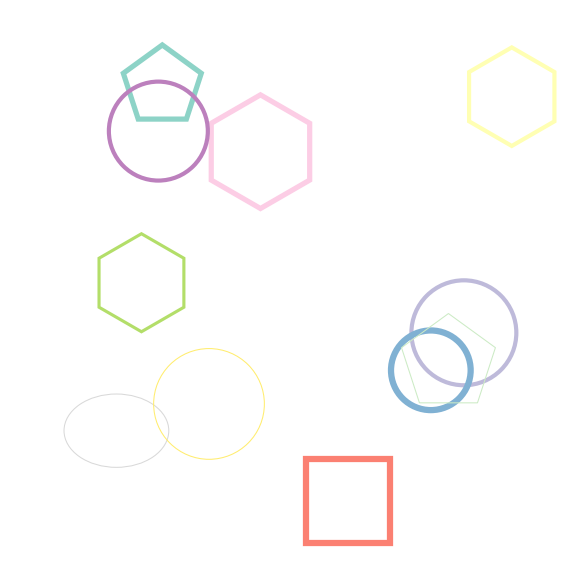[{"shape": "pentagon", "thickness": 2.5, "radius": 0.35, "center": [0.281, 0.85]}, {"shape": "hexagon", "thickness": 2, "radius": 0.43, "center": [0.886, 0.832]}, {"shape": "circle", "thickness": 2, "radius": 0.45, "center": [0.803, 0.423]}, {"shape": "square", "thickness": 3, "radius": 0.37, "center": [0.603, 0.132]}, {"shape": "circle", "thickness": 3, "radius": 0.34, "center": [0.746, 0.358]}, {"shape": "hexagon", "thickness": 1.5, "radius": 0.42, "center": [0.245, 0.51]}, {"shape": "hexagon", "thickness": 2.5, "radius": 0.49, "center": [0.451, 0.736]}, {"shape": "oval", "thickness": 0.5, "radius": 0.45, "center": [0.202, 0.253]}, {"shape": "circle", "thickness": 2, "radius": 0.43, "center": [0.274, 0.772]}, {"shape": "pentagon", "thickness": 0.5, "radius": 0.43, "center": [0.777, 0.371]}, {"shape": "circle", "thickness": 0.5, "radius": 0.48, "center": [0.362, 0.3]}]